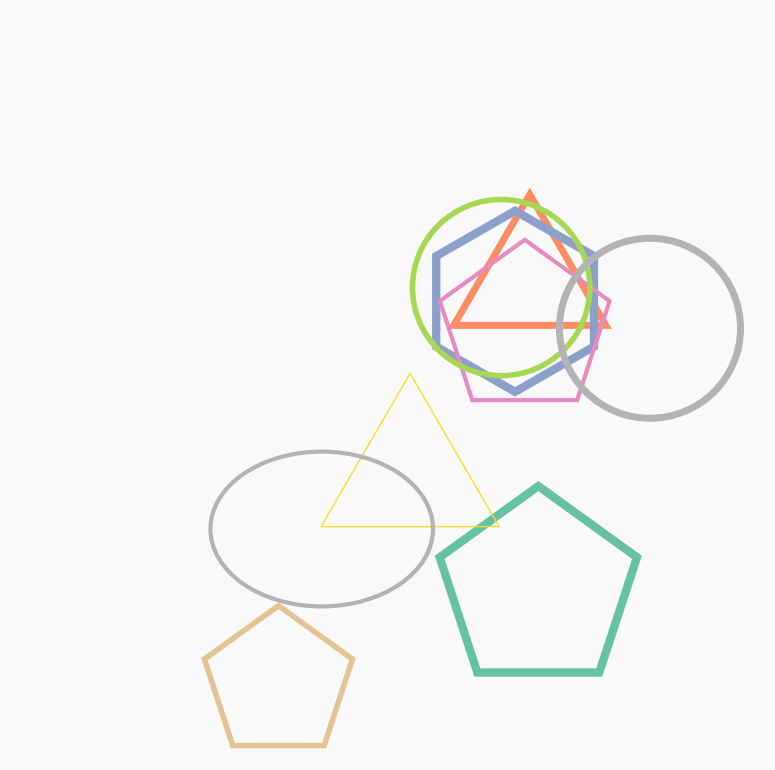[{"shape": "pentagon", "thickness": 3, "radius": 0.67, "center": [0.695, 0.235]}, {"shape": "triangle", "thickness": 2.5, "radius": 0.57, "center": [0.684, 0.634]}, {"shape": "hexagon", "thickness": 3, "radius": 0.59, "center": [0.665, 0.609]}, {"shape": "pentagon", "thickness": 1.5, "radius": 0.58, "center": [0.677, 0.573]}, {"shape": "circle", "thickness": 2, "radius": 0.57, "center": [0.647, 0.627]}, {"shape": "triangle", "thickness": 0.5, "radius": 0.66, "center": [0.529, 0.382]}, {"shape": "pentagon", "thickness": 2, "radius": 0.5, "center": [0.359, 0.113]}, {"shape": "circle", "thickness": 2.5, "radius": 0.58, "center": [0.839, 0.574]}, {"shape": "oval", "thickness": 1.5, "radius": 0.72, "center": [0.415, 0.313]}]